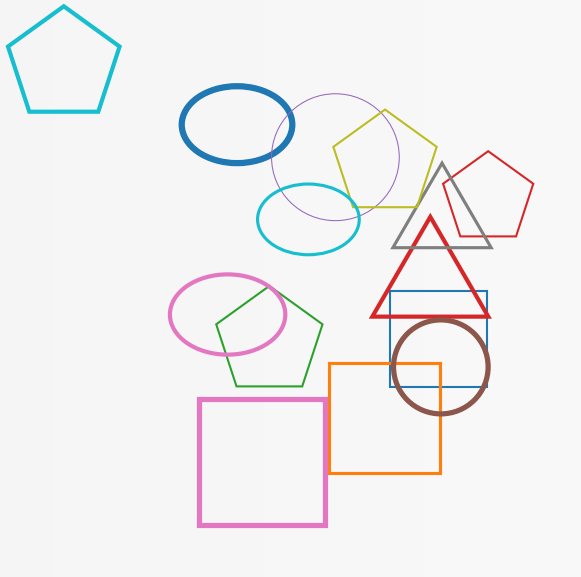[{"shape": "oval", "thickness": 3, "radius": 0.48, "center": [0.408, 0.783]}, {"shape": "square", "thickness": 1, "radius": 0.42, "center": [0.754, 0.412]}, {"shape": "square", "thickness": 1.5, "radius": 0.48, "center": [0.661, 0.275]}, {"shape": "pentagon", "thickness": 1, "radius": 0.48, "center": [0.463, 0.408]}, {"shape": "pentagon", "thickness": 1, "radius": 0.41, "center": [0.84, 0.656]}, {"shape": "triangle", "thickness": 2, "radius": 0.58, "center": [0.74, 0.508]}, {"shape": "circle", "thickness": 0.5, "radius": 0.55, "center": [0.577, 0.727]}, {"shape": "circle", "thickness": 2.5, "radius": 0.41, "center": [0.758, 0.364]}, {"shape": "oval", "thickness": 2, "radius": 0.5, "center": [0.392, 0.455]}, {"shape": "square", "thickness": 2.5, "radius": 0.54, "center": [0.451, 0.199]}, {"shape": "triangle", "thickness": 1.5, "radius": 0.49, "center": [0.76, 0.619]}, {"shape": "pentagon", "thickness": 1, "radius": 0.47, "center": [0.662, 0.716]}, {"shape": "oval", "thickness": 1.5, "radius": 0.44, "center": [0.531, 0.619]}, {"shape": "pentagon", "thickness": 2, "radius": 0.5, "center": [0.11, 0.887]}]